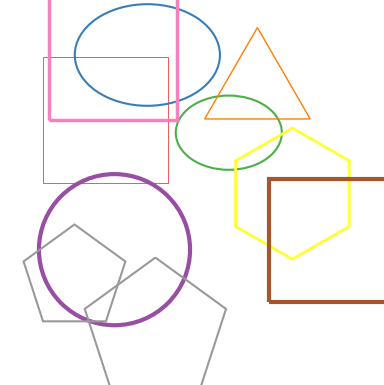[{"shape": "square", "thickness": 0.5, "radius": 0.82, "center": [0.274, 0.688]}, {"shape": "oval", "thickness": 1.5, "radius": 0.94, "center": [0.383, 0.857]}, {"shape": "oval", "thickness": 1.5, "radius": 0.69, "center": [0.594, 0.655]}, {"shape": "circle", "thickness": 3, "radius": 0.98, "center": [0.297, 0.352]}, {"shape": "triangle", "thickness": 1, "radius": 0.79, "center": [0.669, 0.77]}, {"shape": "hexagon", "thickness": 2, "radius": 0.85, "center": [0.76, 0.497]}, {"shape": "square", "thickness": 3, "radius": 0.8, "center": [0.858, 0.377]}, {"shape": "square", "thickness": 2.5, "radius": 0.83, "center": [0.293, 0.855]}, {"shape": "pentagon", "thickness": 1.5, "radius": 0.96, "center": [0.404, 0.138]}, {"shape": "pentagon", "thickness": 1.5, "radius": 0.7, "center": [0.193, 0.278]}]